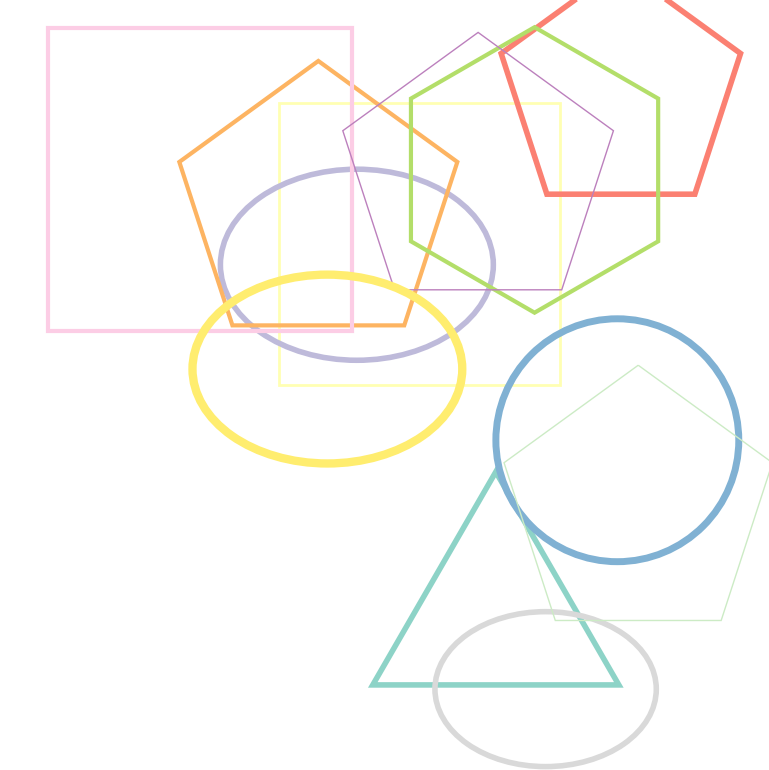[{"shape": "triangle", "thickness": 2, "radius": 0.92, "center": [0.644, 0.203]}, {"shape": "square", "thickness": 1, "radius": 0.91, "center": [0.545, 0.683]}, {"shape": "oval", "thickness": 2, "radius": 0.89, "center": [0.463, 0.656]}, {"shape": "pentagon", "thickness": 2, "radius": 0.82, "center": [0.806, 0.88]}, {"shape": "circle", "thickness": 2.5, "radius": 0.79, "center": [0.802, 0.428]}, {"shape": "pentagon", "thickness": 1.5, "radius": 0.95, "center": [0.413, 0.731]}, {"shape": "hexagon", "thickness": 1.5, "radius": 0.93, "center": [0.694, 0.779]}, {"shape": "square", "thickness": 1.5, "radius": 0.99, "center": [0.259, 0.767]}, {"shape": "oval", "thickness": 2, "radius": 0.72, "center": [0.709, 0.105]}, {"shape": "pentagon", "thickness": 0.5, "radius": 0.92, "center": [0.621, 0.773]}, {"shape": "pentagon", "thickness": 0.5, "radius": 0.92, "center": [0.829, 0.342]}, {"shape": "oval", "thickness": 3, "radius": 0.88, "center": [0.425, 0.521]}]